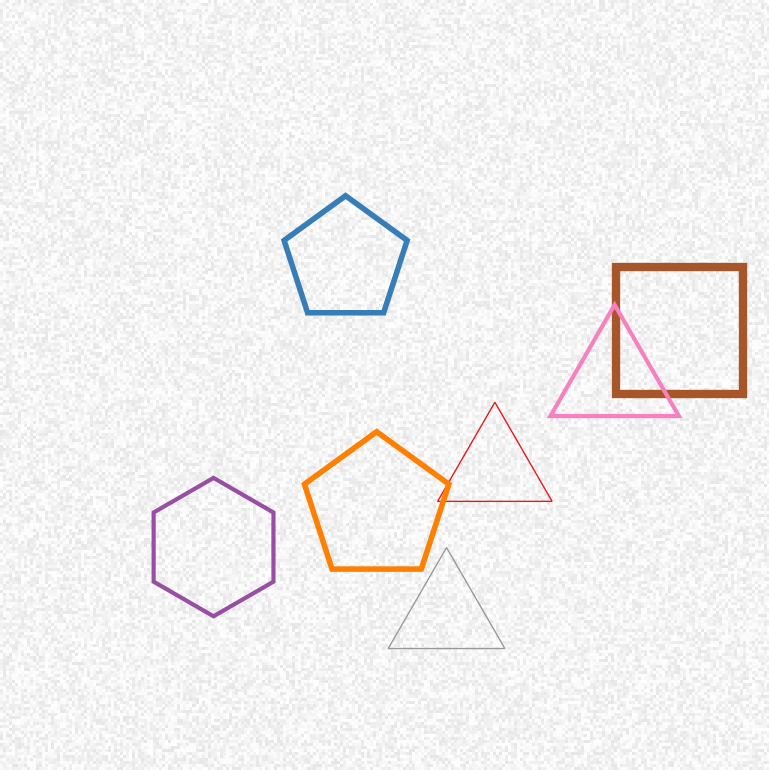[{"shape": "triangle", "thickness": 0.5, "radius": 0.43, "center": [0.643, 0.392]}, {"shape": "pentagon", "thickness": 2, "radius": 0.42, "center": [0.449, 0.662]}, {"shape": "hexagon", "thickness": 1.5, "radius": 0.45, "center": [0.277, 0.289]}, {"shape": "pentagon", "thickness": 2, "radius": 0.49, "center": [0.489, 0.341]}, {"shape": "square", "thickness": 3, "radius": 0.41, "center": [0.883, 0.571]}, {"shape": "triangle", "thickness": 1.5, "radius": 0.48, "center": [0.798, 0.508]}, {"shape": "triangle", "thickness": 0.5, "radius": 0.44, "center": [0.58, 0.201]}]